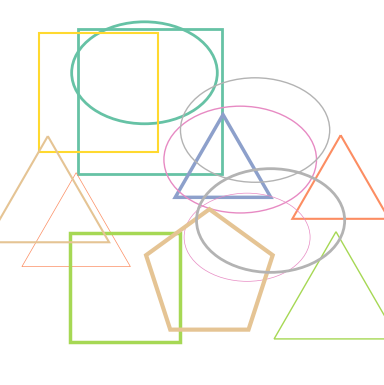[{"shape": "oval", "thickness": 2, "radius": 0.95, "center": [0.375, 0.811]}, {"shape": "square", "thickness": 2, "radius": 0.94, "center": [0.39, 0.736]}, {"shape": "triangle", "thickness": 0.5, "radius": 0.81, "center": [0.198, 0.389]}, {"shape": "triangle", "thickness": 1.5, "radius": 0.72, "center": [0.885, 0.504]}, {"shape": "triangle", "thickness": 2.5, "radius": 0.72, "center": [0.579, 0.559]}, {"shape": "oval", "thickness": 0.5, "radius": 0.82, "center": [0.642, 0.384]}, {"shape": "oval", "thickness": 1, "radius": 0.99, "center": [0.624, 0.586]}, {"shape": "square", "thickness": 2.5, "radius": 0.71, "center": [0.325, 0.253]}, {"shape": "triangle", "thickness": 1, "radius": 0.93, "center": [0.873, 0.213]}, {"shape": "square", "thickness": 1.5, "radius": 0.78, "center": [0.256, 0.76]}, {"shape": "pentagon", "thickness": 3, "radius": 0.86, "center": [0.544, 0.284]}, {"shape": "triangle", "thickness": 1.5, "radius": 0.92, "center": [0.124, 0.463]}, {"shape": "oval", "thickness": 2, "radius": 0.96, "center": [0.703, 0.427]}, {"shape": "oval", "thickness": 1, "radius": 0.97, "center": [0.663, 0.662]}]